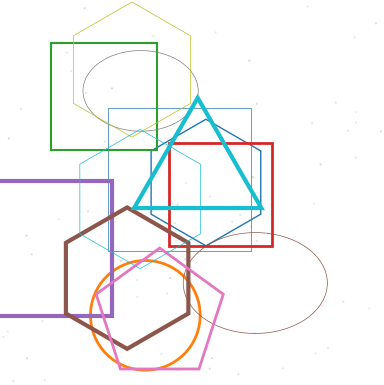[{"shape": "square", "thickness": 0.5, "radius": 0.93, "center": [0.467, 0.534]}, {"shape": "hexagon", "thickness": 1, "radius": 0.82, "center": [0.535, 0.526]}, {"shape": "circle", "thickness": 2, "radius": 0.71, "center": [0.377, 0.181]}, {"shape": "square", "thickness": 1.5, "radius": 0.69, "center": [0.27, 0.749]}, {"shape": "square", "thickness": 2, "radius": 0.67, "center": [0.572, 0.494]}, {"shape": "square", "thickness": 3, "radius": 0.88, "center": [0.116, 0.355]}, {"shape": "oval", "thickness": 0.5, "radius": 0.94, "center": [0.663, 0.265]}, {"shape": "hexagon", "thickness": 3, "radius": 0.92, "center": [0.33, 0.278]}, {"shape": "pentagon", "thickness": 2, "radius": 0.87, "center": [0.415, 0.182]}, {"shape": "oval", "thickness": 0.5, "radius": 0.75, "center": [0.365, 0.764]}, {"shape": "hexagon", "thickness": 0.5, "radius": 0.88, "center": [0.343, 0.819]}, {"shape": "triangle", "thickness": 3, "radius": 0.95, "center": [0.514, 0.555]}, {"shape": "hexagon", "thickness": 0.5, "radius": 0.9, "center": [0.364, 0.483]}]